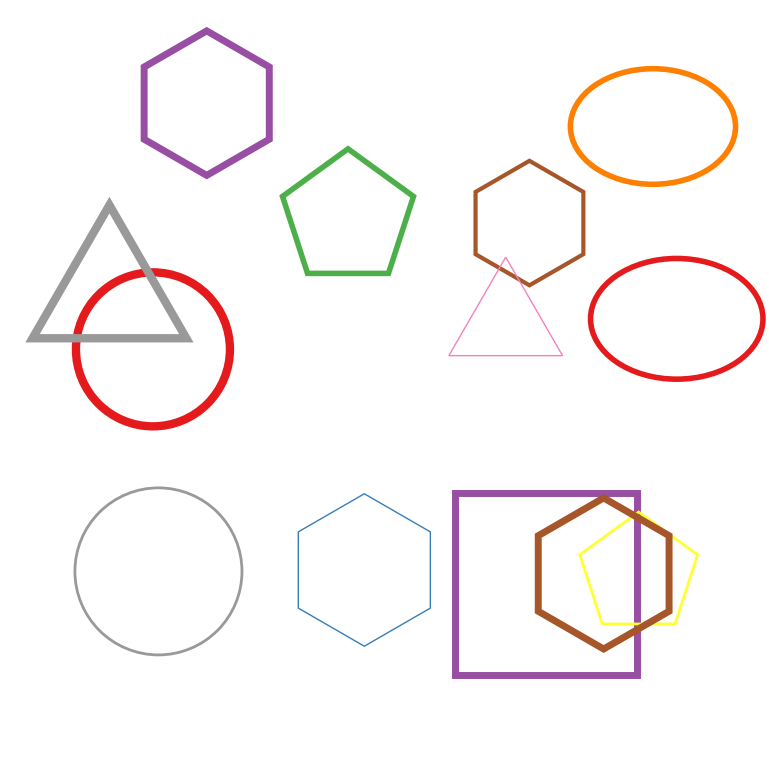[{"shape": "circle", "thickness": 3, "radius": 0.5, "center": [0.199, 0.546]}, {"shape": "oval", "thickness": 2, "radius": 0.56, "center": [0.879, 0.586]}, {"shape": "hexagon", "thickness": 0.5, "radius": 0.49, "center": [0.473, 0.26]}, {"shape": "pentagon", "thickness": 2, "radius": 0.45, "center": [0.452, 0.717]}, {"shape": "square", "thickness": 2.5, "radius": 0.59, "center": [0.709, 0.242]}, {"shape": "hexagon", "thickness": 2.5, "radius": 0.47, "center": [0.268, 0.866]}, {"shape": "oval", "thickness": 2, "radius": 0.54, "center": [0.848, 0.836]}, {"shape": "pentagon", "thickness": 1, "radius": 0.4, "center": [0.829, 0.255]}, {"shape": "hexagon", "thickness": 1.5, "radius": 0.4, "center": [0.688, 0.71]}, {"shape": "hexagon", "thickness": 2.5, "radius": 0.49, "center": [0.784, 0.255]}, {"shape": "triangle", "thickness": 0.5, "radius": 0.43, "center": [0.657, 0.581]}, {"shape": "triangle", "thickness": 3, "radius": 0.58, "center": [0.142, 0.618]}, {"shape": "circle", "thickness": 1, "radius": 0.54, "center": [0.206, 0.258]}]